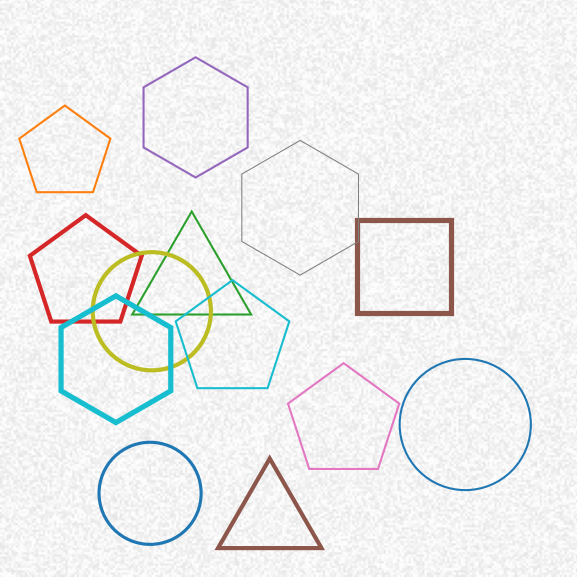[{"shape": "circle", "thickness": 1, "radius": 0.57, "center": [0.806, 0.264]}, {"shape": "circle", "thickness": 1.5, "radius": 0.44, "center": [0.26, 0.145]}, {"shape": "pentagon", "thickness": 1, "radius": 0.41, "center": [0.112, 0.733]}, {"shape": "triangle", "thickness": 1, "radius": 0.59, "center": [0.332, 0.514]}, {"shape": "pentagon", "thickness": 2, "radius": 0.51, "center": [0.149, 0.525]}, {"shape": "hexagon", "thickness": 1, "radius": 0.52, "center": [0.339, 0.796]}, {"shape": "square", "thickness": 2.5, "radius": 0.41, "center": [0.7, 0.538]}, {"shape": "triangle", "thickness": 2, "radius": 0.52, "center": [0.467, 0.102]}, {"shape": "pentagon", "thickness": 1, "radius": 0.51, "center": [0.595, 0.269]}, {"shape": "hexagon", "thickness": 0.5, "radius": 0.58, "center": [0.52, 0.639]}, {"shape": "circle", "thickness": 2, "radius": 0.51, "center": [0.263, 0.46]}, {"shape": "hexagon", "thickness": 2.5, "radius": 0.55, "center": [0.201, 0.377]}, {"shape": "pentagon", "thickness": 1, "radius": 0.52, "center": [0.403, 0.411]}]